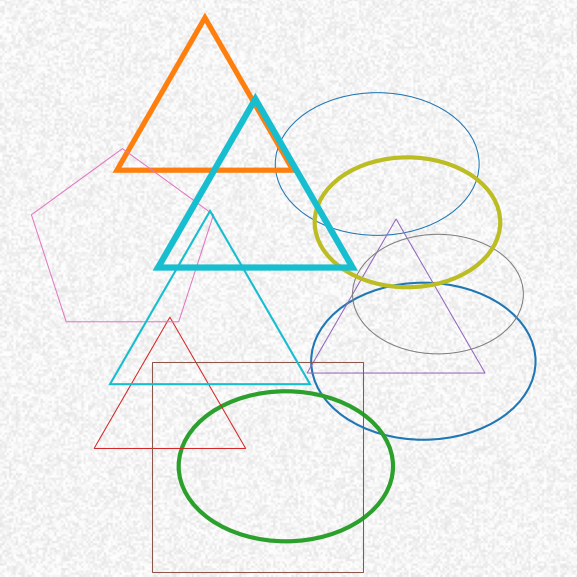[{"shape": "oval", "thickness": 0.5, "radius": 0.88, "center": [0.653, 0.715]}, {"shape": "oval", "thickness": 1, "radius": 0.97, "center": [0.733, 0.374]}, {"shape": "triangle", "thickness": 2.5, "radius": 0.88, "center": [0.355, 0.792]}, {"shape": "oval", "thickness": 2, "radius": 0.93, "center": [0.495, 0.192]}, {"shape": "triangle", "thickness": 0.5, "radius": 0.76, "center": [0.294, 0.298]}, {"shape": "triangle", "thickness": 0.5, "radius": 0.89, "center": [0.686, 0.442]}, {"shape": "square", "thickness": 0.5, "radius": 0.91, "center": [0.446, 0.19]}, {"shape": "pentagon", "thickness": 0.5, "radius": 0.83, "center": [0.212, 0.576]}, {"shape": "oval", "thickness": 0.5, "radius": 0.74, "center": [0.758, 0.49]}, {"shape": "oval", "thickness": 2, "radius": 0.8, "center": [0.706, 0.614]}, {"shape": "triangle", "thickness": 1, "radius": 1.0, "center": [0.364, 0.434]}, {"shape": "triangle", "thickness": 3, "radius": 0.97, "center": [0.442, 0.633]}]